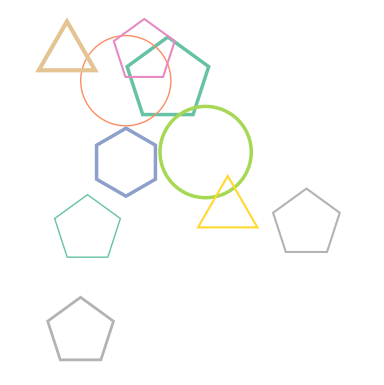[{"shape": "pentagon", "thickness": 1, "radius": 0.45, "center": [0.227, 0.405]}, {"shape": "pentagon", "thickness": 2.5, "radius": 0.56, "center": [0.436, 0.793]}, {"shape": "circle", "thickness": 1, "radius": 0.59, "center": [0.327, 0.79]}, {"shape": "hexagon", "thickness": 2.5, "radius": 0.44, "center": [0.327, 0.579]}, {"shape": "pentagon", "thickness": 1.5, "radius": 0.42, "center": [0.375, 0.868]}, {"shape": "circle", "thickness": 2.5, "radius": 0.59, "center": [0.534, 0.605]}, {"shape": "triangle", "thickness": 1.5, "radius": 0.45, "center": [0.592, 0.454]}, {"shape": "triangle", "thickness": 3, "radius": 0.42, "center": [0.174, 0.86]}, {"shape": "pentagon", "thickness": 2, "radius": 0.45, "center": [0.209, 0.138]}, {"shape": "pentagon", "thickness": 1.5, "radius": 0.46, "center": [0.796, 0.419]}]